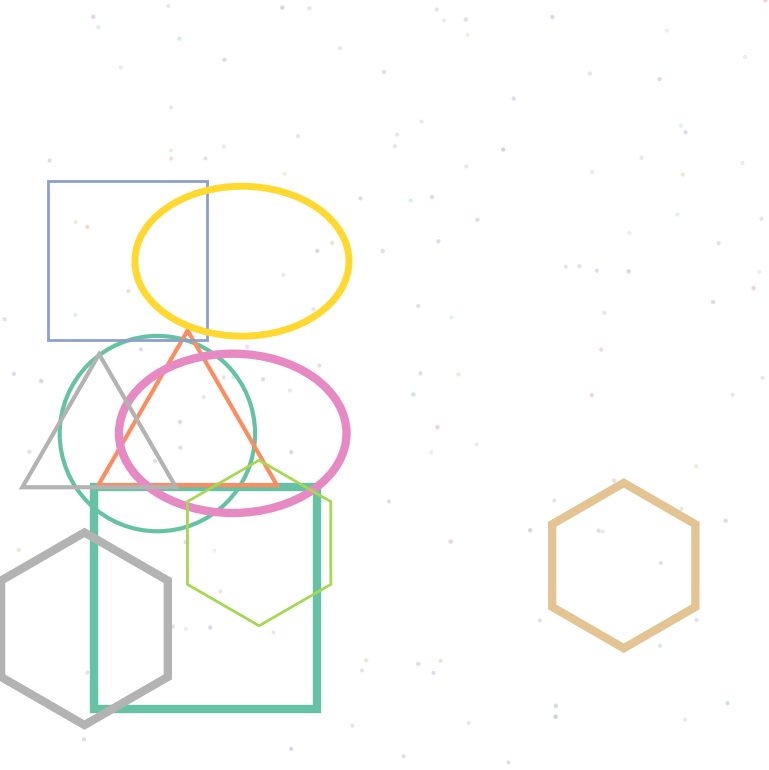[{"shape": "square", "thickness": 3, "radius": 0.72, "center": [0.267, 0.224]}, {"shape": "circle", "thickness": 1.5, "radius": 0.63, "center": [0.204, 0.437]}, {"shape": "triangle", "thickness": 1.5, "radius": 0.67, "center": [0.244, 0.437]}, {"shape": "square", "thickness": 1, "radius": 0.52, "center": [0.166, 0.662]}, {"shape": "oval", "thickness": 3, "radius": 0.74, "center": [0.302, 0.437]}, {"shape": "hexagon", "thickness": 1, "radius": 0.54, "center": [0.337, 0.295]}, {"shape": "oval", "thickness": 2.5, "radius": 0.7, "center": [0.314, 0.661]}, {"shape": "hexagon", "thickness": 3, "radius": 0.54, "center": [0.81, 0.265]}, {"shape": "hexagon", "thickness": 3, "radius": 0.63, "center": [0.11, 0.183]}, {"shape": "triangle", "thickness": 1.5, "radius": 0.58, "center": [0.129, 0.425]}]